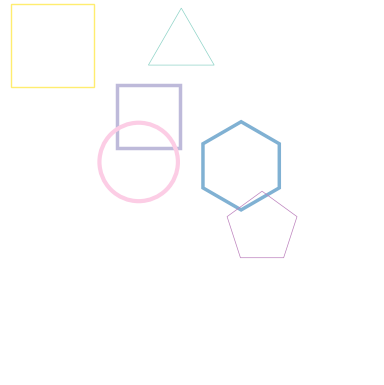[{"shape": "triangle", "thickness": 0.5, "radius": 0.49, "center": [0.471, 0.88]}, {"shape": "square", "thickness": 2.5, "radius": 0.41, "center": [0.385, 0.697]}, {"shape": "hexagon", "thickness": 2.5, "radius": 0.57, "center": [0.626, 0.569]}, {"shape": "circle", "thickness": 3, "radius": 0.51, "center": [0.36, 0.579]}, {"shape": "pentagon", "thickness": 0.5, "radius": 0.48, "center": [0.681, 0.408]}, {"shape": "square", "thickness": 1, "radius": 0.54, "center": [0.135, 0.882]}]